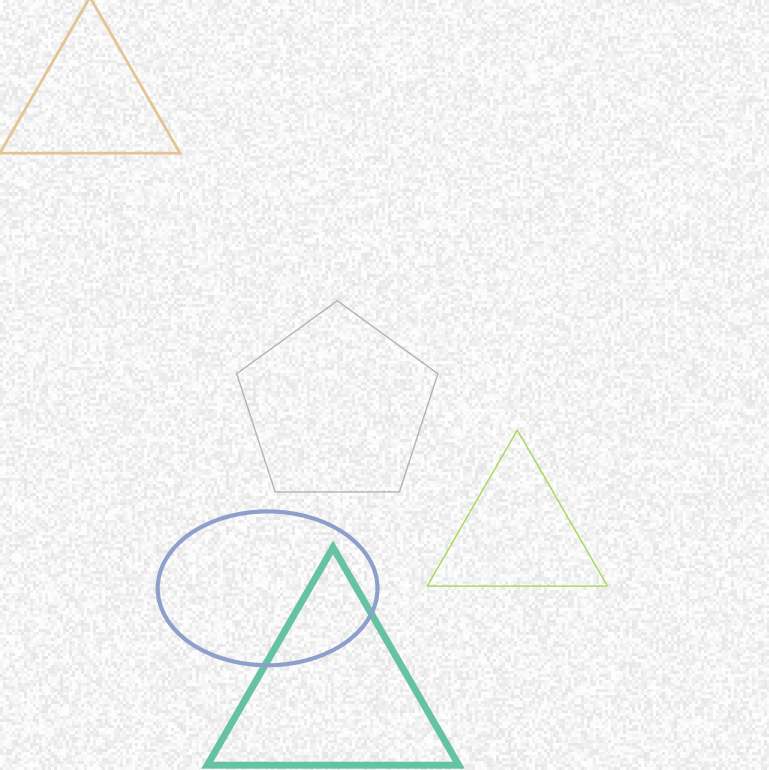[{"shape": "triangle", "thickness": 2.5, "radius": 0.94, "center": [0.433, 0.101]}, {"shape": "oval", "thickness": 1.5, "radius": 0.71, "center": [0.348, 0.236]}, {"shape": "triangle", "thickness": 0.5, "radius": 0.68, "center": [0.672, 0.306]}, {"shape": "triangle", "thickness": 1, "radius": 0.68, "center": [0.117, 0.869]}, {"shape": "pentagon", "thickness": 0.5, "radius": 0.69, "center": [0.438, 0.472]}]